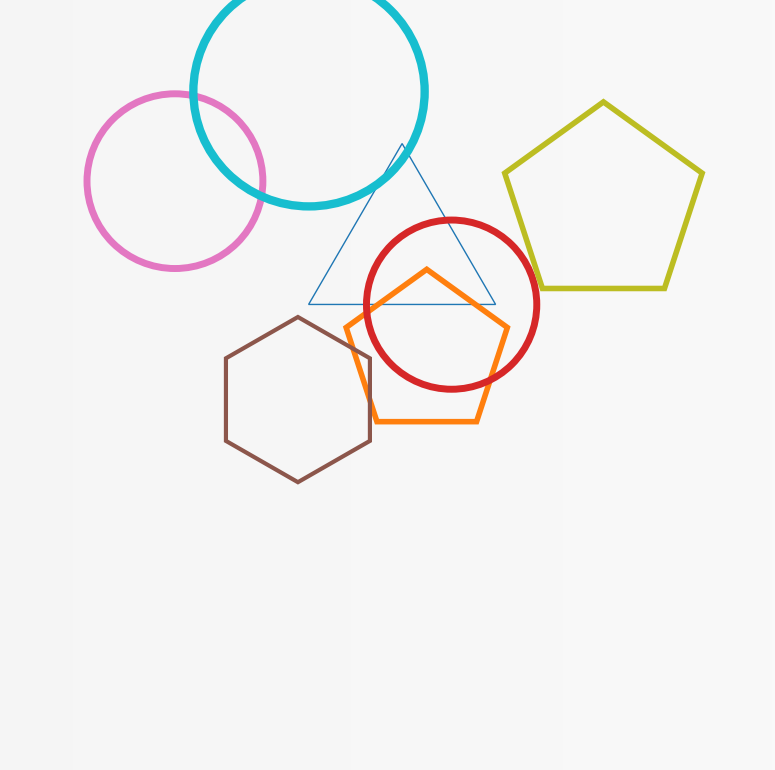[{"shape": "triangle", "thickness": 0.5, "radius": 0.7, "center": [0.519, 0.674]}, {"shape": "pentagon", "thickness": 2, "radius": 0.55, "center": [0.551, 0.541]}, {"shape": "circle", "thickness": 2.5, "radius": 0.55, "center": [0.583, 0.604]}, {"shape": "hexagon", "thickness": 1.5, "radius": 0.54, "center": [0.384, 0.481]}, {"shape": "circle", "thickness": 2.5, "radius": 0.57, "center": [0.226, 0.765]}, {"shape": "pentagon", "thickness": 2, "radius": 0.67, "center": [0.779, 0.734]}, {"shape": "circle", "thickness": 3, "radius": 0.75, "center": [0.399, 0.881]}]